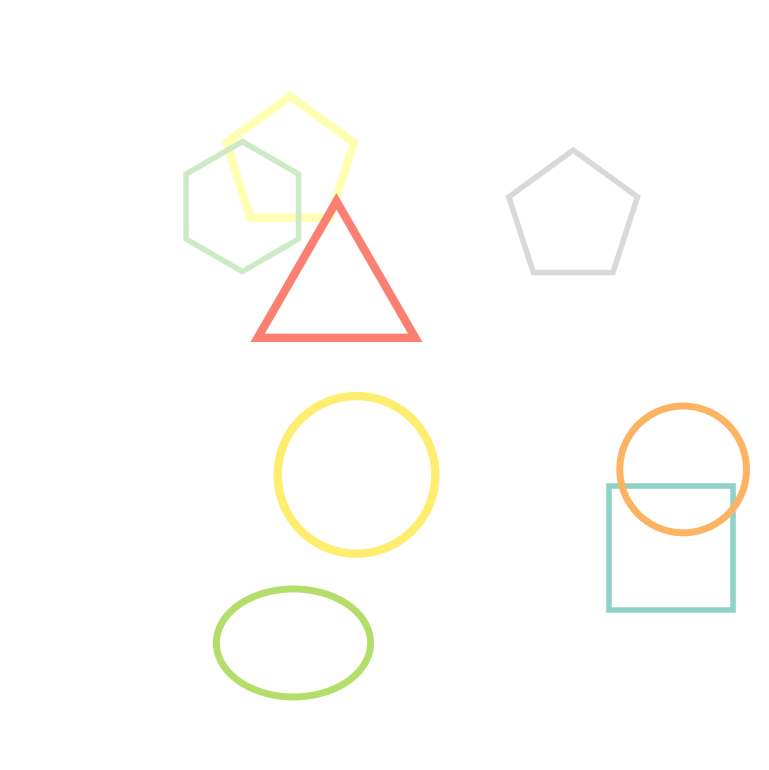[{"shape": "square", "thickness": 2, "radius": 0.4, "center": [0.871, 0.288]}, {"shape": "pentagon", "thickness": 3, "radius": 0.44, "center": [0.377, 0.788]}, {"shape": "triangle", "thickness": 3, "radius": 0.59, "center": [0.437, 0.62]}, {"shape": "circle", "thickness": 2.5, "radius": 0.41, "center": [0.887, 0.39]}, {"shape": "oval", "thickness": 2.5, "radius": 0.5, "center": [0.381, 0.165]}, {"shape": "pentagon", "thickness": 2, "radius": 0.44, "center": [0.744, 0.717]}, {"shape": "hexagon", "thickness": 2, "radius": 0.42, "center": [0.315, 0.732]}, {"shape": "circle", "thickness": 3, "radius": 0.51, "center": [0.463, 0.383]}]